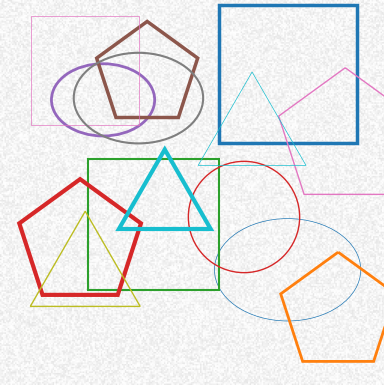[{"shape": "oval", "thickness": 0.5, "radius": 0.95, "center": [0.747, 0.299]}, {"shape": "square", "thickness": 2.5, "radius": 0.9, "center": [0.747, 0.809]}, {"shape": "pentagon", "thickness": 2, "radius": 0.78, "center": [0.878, 0.188]}, {"shape": "square", "thickness": 1.5, "radius": 0.85, "center": [0.399, 0.416]}, {"shape": "circle", "thickness": 1, "radius": 0.72, "center": [0.634, 0.436]}, {"shape": "pentagon", "thickness": 3, "radius": 0.83, "center": [0.208, 0.369]}, {"shape": "oval", "thickness": 2, "radius": 0.67, "center": [0.268, 0.741]}, {"shape": "pentagon", "thickness": 2.5, "radius": 0.69, "center": [0.382, 0.806]}, {"shape": "pentagon", "thickness": 1, "radius": 0.91, "center": [0.897, 0.642]}, {"shape": "square", "thickness": 0.5, "radius": 0.7, "center": [0.221, 0.817]}, {"shape": "oval", "thickness": 1.5, "radius": 0.84, "center": [0.36, 0.745]}, {"shape": "triangle", "thickness": 1, "radius": 0.82, "center": [0.221, 0.287]}, {"shape": "triangle", "thickness": 3, "radius": 0.69, "center": [0.428, 0.474]}, {"shape": "triangle", "thickness": 0.5, "radius": 0.81, "center": [0.655, 0.651]}]